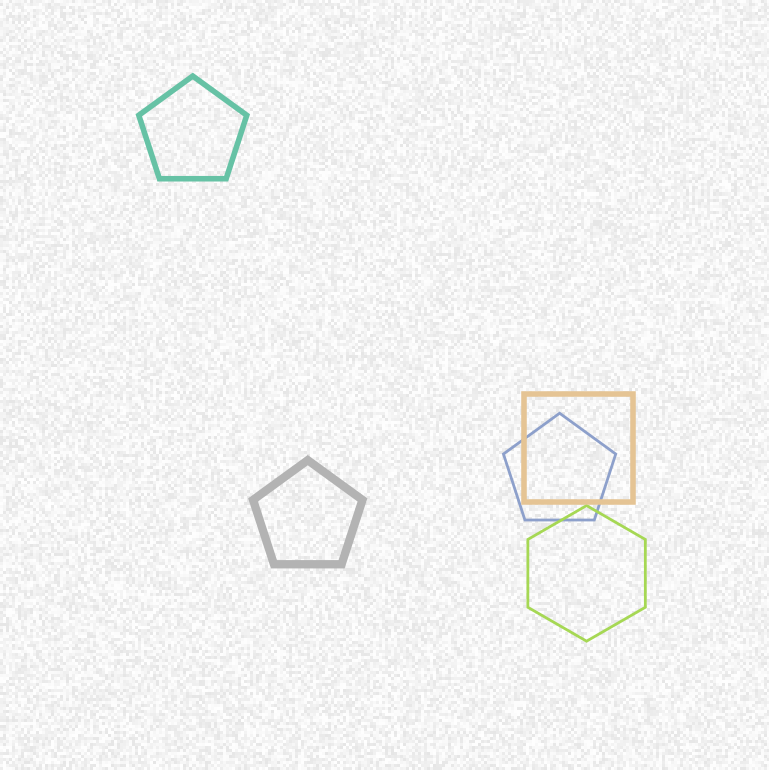[{"shape": "pentagon", "thickness": 2, "radius": 0.37, "center": [0.25, 0.828]}, {"shape": "pentagon", "thickness": 1, "radius": 0.38, "center": [0.727, 0.387]}, {"shape": "hexagon", "thickness": 1, "radius": 0.44, "center": [0.762, 0.255]}, {"shape": "square", "thickness": 2, "radius": 0.35, "center": [0.751, 0.418]}, {"shape": "pentagon", "thickness": 3, "radius": 0.37, "center": [0.4, 0.328]}]